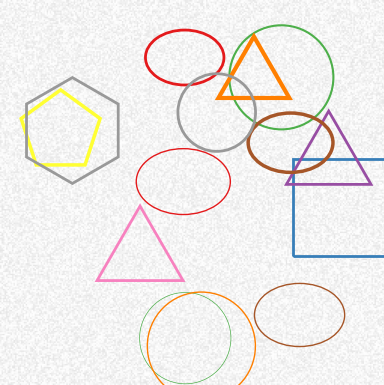[{"shape": "oval", "thickness": 2, "radius": 0.51, "center": [0.48, 0.851]}, {"shape": "oval", "thickness": 1, "radius": 0.61, "center": [0.476, 0.528]}, {"shape": "square", "thickness": 2, "radius": 0.63, "center": [0.888, 0.462]}, {"shape": "circle", "thickness": 1.5, "radius": 0.68, "center": [0.731, 0.799]}, {"shape": "circle", "thickness": 0.5, "radius": 0.59, "center": [0.481, 0.122]}, {"shape": "triangle", "thickness": 2, "radius": 0.63, "center": [0.854, 0.585]}, {"shape": "triangle", "thickness": 3, "radius": 0.53, "center": [0.659, 0.799]}, {"shape": "circle", "thickness": 1, "radius": 0.7, "center": [0.523, 0.101]}, {"shape": "pentagon", "thickness": 2.5, "radius": 0.54, "center": [0.158, 0.659]}, {"shape": "oval", "thickness": 1, "radius": 0.59, "center": [0.778, 0.182]}, {"shape": "oval", "thickness": 2.5, "radius": 0.55, "center": [0.755, 0.629]}, {"shape": "triangle", "thickness": 2, "radius": 0.64, "center": [0.364, 0.336]}, {"shape": "hexagon", "thickness": 2, "radius": 0.69, "center": [0.188, 0.661]}, {"shape": "circle", "thickness": 2, "radius": 0.5, "center": [0.563, 0.708]}]